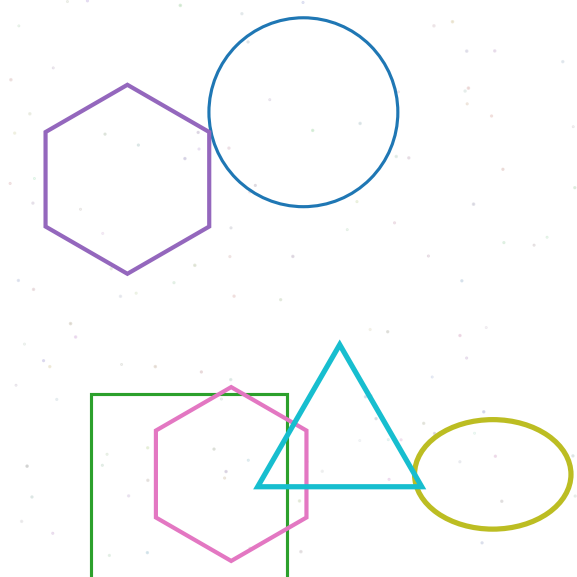[{"shape": "circle", "thickness": 1.5, "radius": 0.82, "center": [0.525, 0.805]}, {"shape": "square", "thickness": 1.5, "radius": 0.85, "center": [0.327, 0.146]}, {"shape": "hexagon", "thickness": 2, "radius": 0.82, "center": [0.221, 0.689]}, {"shape": "hexagon", "thickness": 2, "radius": 0.75, "center": [0.4, 0.178]}, {"shape": "oval", "thickness": 2.5, "radius": 0.68, "center": [0.853, 0.178]}, {"shape": "triangle", "thickness": 2.5, "radius": 0.82, "center": [0.588, 0.238]}]